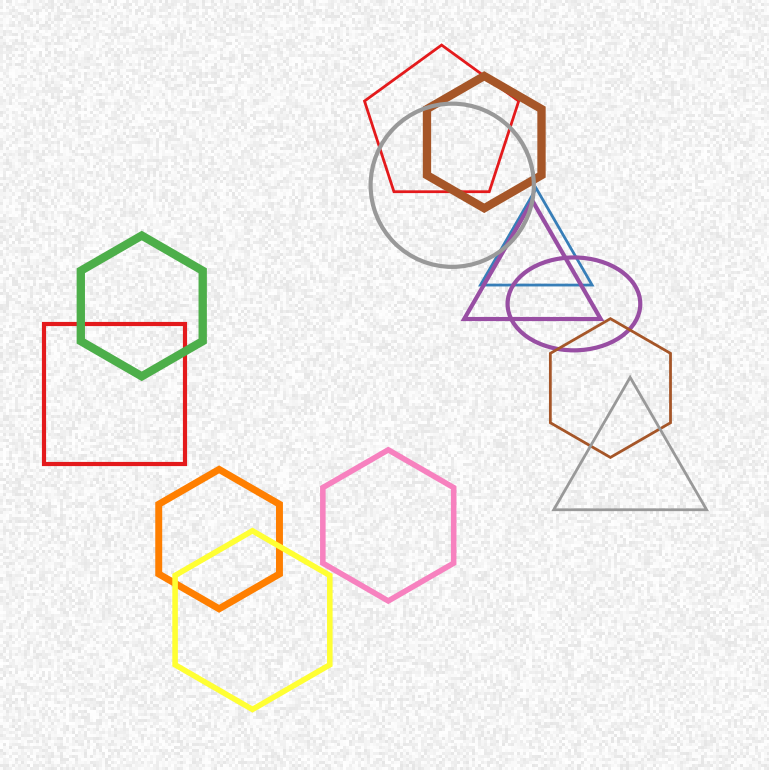[{"shape": "square", "thickness": 1.5, "radius": 0.46, "center": [0.148, 0.488]}, {"shape": "pentagon", "thickness": 1, "radius": 0.53, "center": [0.574, 0.836]}, {"shape": "triangle", "thickness": 1, "radius": 0.42, "center": [0.696, 0.672]}, {"shape": "hexagon", "thickness": 3, "radius": 0.46, "center": [0.184, 0.603]}, {"shape": "triangle", "thickness": 1.5, "radius": 0.51, "center": [0.691, 0.637]}, {"shape": "oval", "thickness": 1.5, "radius": 0.43, "center": [0.745, 0.605]}, {"shape": "hexagon", "thickness": 2.5, "radius": 0.45, "center": [0.285, 0.3]}, {"shape": "hexagon", "thickness": 2, "radius": 0.58, "center": [0.328, 0.195]}, {"shape": "hexagon", "thickness": 3, "radius": 0.43, "center": [0.629, 0.815]}, {"shape": "hexagon", "thickness": 1, "radius": 0.45, "center": [0.793, 0.496]}, {"shape": "hexagon", "thickness": 2, "radius": 0.49, "center": [0.504, 0.318]}, {"shape": "triangle", "thickness": 1, "radius": 0.57, "center": [0.818, 0.395]}, {"shape": "circle", "thickness": 1.5, "radius": 0.53, "center": [0.587, 0.759]}]